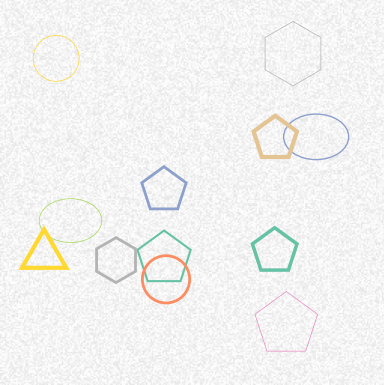[{"shape": "pentagon", "thickness": 2.5, "radius": 0.3, "center": [0.713, 0.348]}, {"shape": "pentagon", "thickness": 1.5, "radius": 0.36, "center": [0.426, 0.329]}, {"shape": "circle", "thickness": 2, "radius": 0.31, "center": [0.431, 0.274]}, {"shape": "pentagon", "thickness": 2, "radius": 0.3, "center": [0.426, 0.506]}, {"shape": "oval", "thickness": 1, "radius": 0.42, "center": [0.821, 0.645]}, {"shape": "pentagon", "thickness": 0.5, "radius": 0.43, "center": [0.744, 0.157]}, {"shape": "oval", "thickness": 0.5, "radius": 0.41, "center": [0.183, 0.427]}, {"shape": "circle", "thickness": 0.5, "radius": 0.3, "center": [0.146, 0.848]}, {"shape": "triangle", "thickness": 3, "radius": 0.33, "center": [0.115, 0.338]}, {"shape": "pentagon", "thickness": 3, "radius": 0.3, "center": [0.715, 0.64]}, {"shape": "hexagon", "thickness": 2, "radius": 0.29, "center": [0.301, 0.324]}, {"shape": "hexagon", "thickness": 0.5, "radius": 0.42, "center": [0.761, 0.861]}]